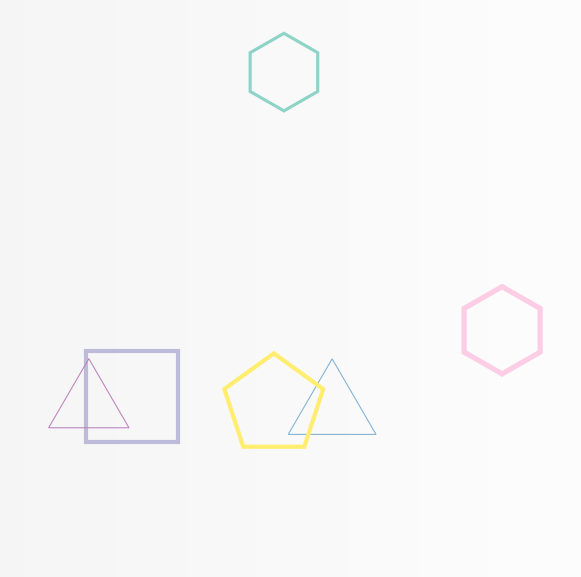[{"shape": "hexagon", "thickness": 1.5, "radius": 0.34, "center": [0.488, 0.874]}, {"shape": "square", "thickness": 2, "radius": 0.39, "center": [0.227, 0.312]}, {"shape": "triangle", "thickness": 0.5, "radius": 0.44, "center": [0.571, 0.291]}, {"shape": "hexagon", "thickness": 2.5, "radius": 0.38, "center": [0.864, 0.427]}, {"shape": "triangle", "thickness": 0.5, "radius": 0.4, "center": [0.153, 0.298]}, {"shape": "pentagon", "thickness": 2, "radius": 0.45, "center": [0.471, 0.298]}]